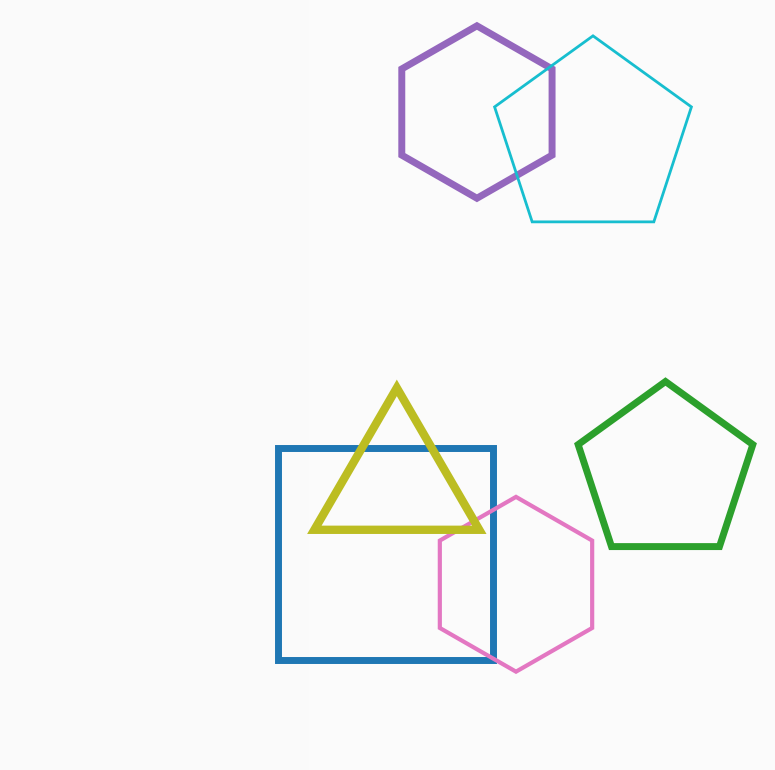[{"shape": "square", "thickness": 2.5, "radius": 0.69, "center": [0.498, 0.281]}, {"shape": "pentagon", "thickness": 2.5, "radius": 0.59, "center": [0.859, 0.386]}, {"shape": "hexagon", "thickness": 2.5, "radius": 0.56, "center": [0.615, 0.854]}, {"shape": "hexagon", "thickness": 1.5, "radius": 0.57, "center": [0.666, 0.241]}, {"shape": "triangle", "thickness": 3, "radius": 0.61, "center": [0.512, 0.373]}, {"shape": "pentagon", "thickness": 1, "radius": 0.67, "center": [0.765, 0.82]}]